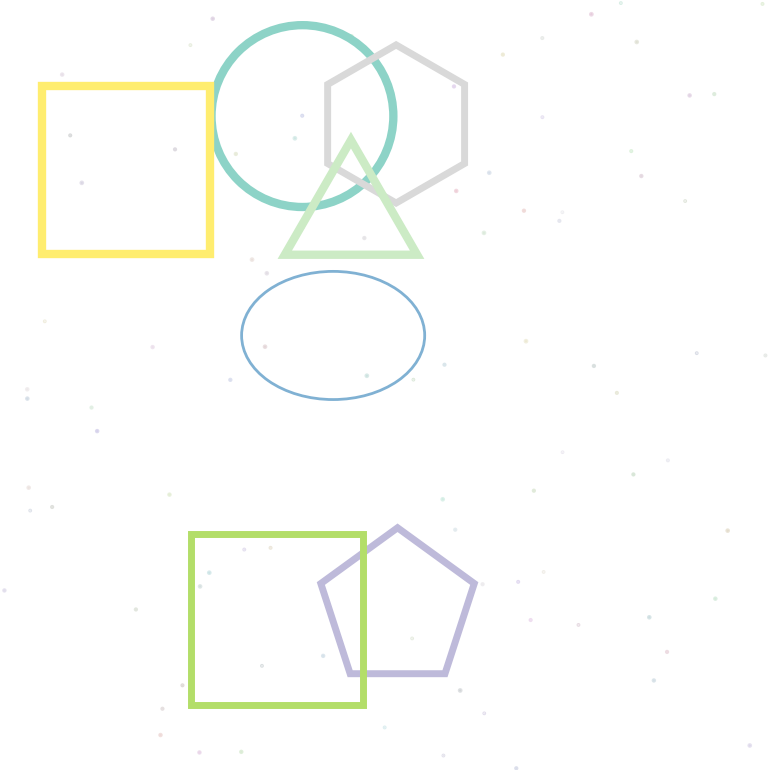[{"shape": "circle", "thickness": 3, "radius": 0.59, "center": [0.393, 0.849]}, {"shape": "pentagon", "thickness": 2.5, "radius": 0.52, "center": [0.516, 0.21]}, {"shape": "oval", "thickness": 1, "radius": 0.59, "center": [0.433, 0.564]}, {"shape": "square", "thickness": 2.5, "radius": 0.56, "center": [0.36, 0.195]}, {"shape": "hexagon", "thickness": 2.5, "radius": 0.51, "center": [0.514, 0.839]}, {"shape": "triangle", "thickness": 3, "radius": 0.5, "center": [0.456, 0.719]}, {"shape": "square", "thickness": 3, "radius": 0.55, "center": [0.164, 0.779]}]